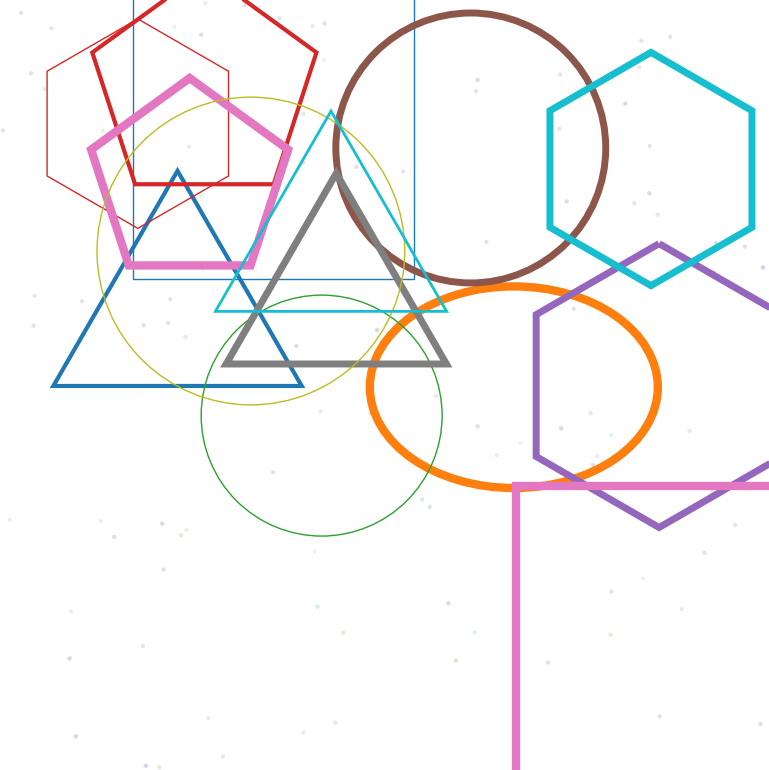[{"shape": "square", "thickness": 0.5, "radius": 0.91, "center": [0.355, 0.82]}, {"shape": "triangle", "thickness": 1.5, "radius": 0.93, "center": [0.231, 0.592]}, {"shape": "oval", "thickness": 3, "radius": 0.93, "center": [0.667, 0.497]}, {"shape": "circle", "thickness": 0.5, "radius": 0.78, "center": [0.418, 0.46]}, {"shape": "pentagon", "thickness": 1.5, "radius": 0.77, "center": [0.265, 0.885]}, {"shape": "hexagon", "thickness": 0.5, "radius": 0.68, "center": [0.179, 0.839]}, {"shape": "hexagon", "thickness": 2.5, "radius": 0.92, "center": [0.856, 0.499]}, {"shape": "circle", "thickness": 2.5, "radius": 0.88, "center": [0.611, 0.808]}, {"shape": "square", "thickness": 3, "radius": 0.96, "center": [0.861, 0.178]}, {"shape": "pentagon", "thickness": 3, "radius": 0.67, "center": [0.246, 0.764]}, {"shape": "triangle", "thickness": 2.5, "radius": 0.83, "center": [0.437, 0.61]}, {"shape": "circle", "thickness": 0.5, "radius": 1.0, "center": [0.326, 0.674]}, {"shape": "triangle", "thickness": 1, "radius": 0.87, "center": [0.43, 0.682]}, {"shape": "hexagon", "thickness": 2.5, "radius": 0.76, "center": [0.845, 0.781]}]